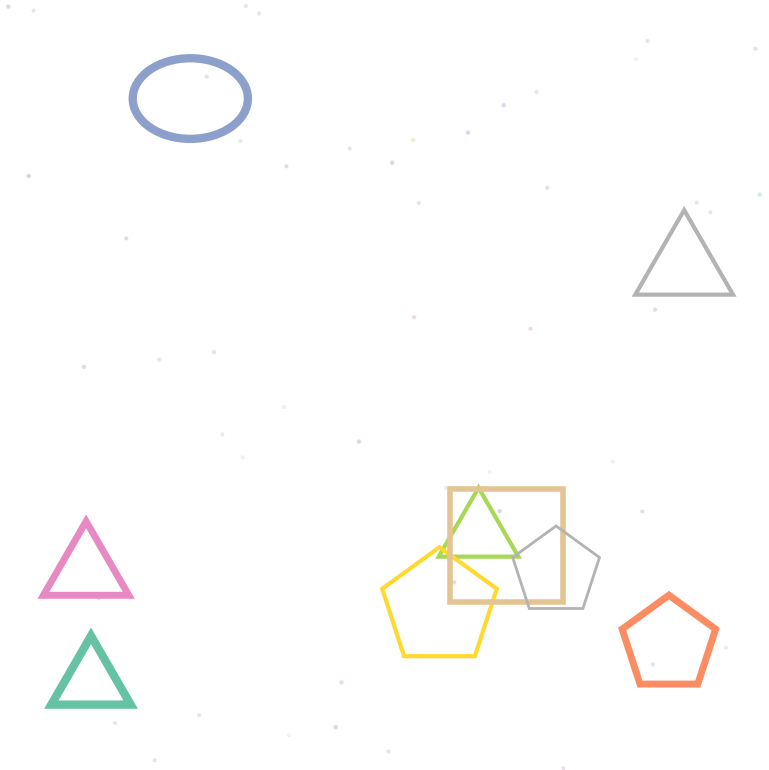[{"shape": "triangle", "thickness": 3, "radius": 0.3, "center": [0.118, 0.115]}, {"shape": "pentagon", "thickness": 2.5, "radius": 0.32, "center": [0.869, 0.163]}, {"shape": "oval", "thickness": 3, "radius": 0.37, "center": [0.247, 0.872]}, {"shape": "triangle", "thickness": 2.5, "radius": 0.32, "center": [0.112, 0.259]}, {"shape": "triangle", "thickness": 1.5, "radius": 0.3, "center": [0.622, 0.307]}, {"shape": "pentagon", "thickness": 1.5, "radius": 0.39, "center": [0.571, 0.211]}, {"shape": "square", "thickness": 2, "radius": 0.37, "center": [0.658, 0.292]}, {"shape": "pentagon", "thickness": 1, "radius": 0.3, "center": [0.722, 0.258]}, {"shape": "triangle", "thickness": 1.5, "radius": 0.37, "center": [0.889, 0.654]}]